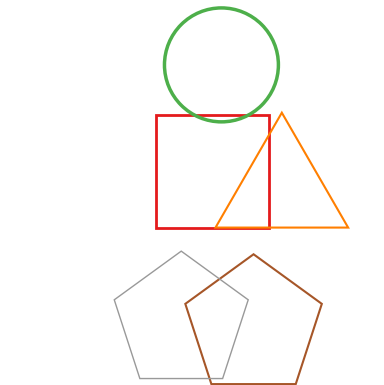[{"shape": "square", "thickness": 2, "radius": 0.73, "center": [0.552, 0.555]}, {"shape": "circle", "thickness": 2.5, "radius": 0.74, "center": [0.575, 0.831]}, {"shape": "triangle", "thickness": 1.5, "radius": 0.99, "center": [0.732, 0.508]}, {"shape": "pentagon", "thickness": 1.5, "radius": 0.93, "center": [0.659, 0.153]}, {"shape": "pentagon", "thickness": 1, "radius": 0.91, "center": [0.471, 0.165]}]